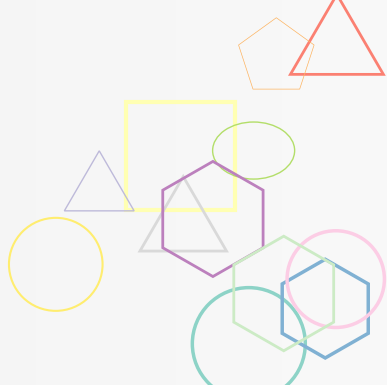[{"shape": "circle", "thickness": 2.5, "radius": 0.73, "center": [0.642, 0.107]}, {"shape": "square", "thickness": 3, "radius": 0.7, "center": [0.466, 0.595]}, {"shape": "triangle", "thickness": 1, "radius": 0.52, "center": [0.256, 0.504]}, {"shape": "triangle", "thickness": 2, "radius": 0.69, "center": [0.869, 0.876]}, {"shape": "hexagon", "thickness": 2.5, "radius": 0.64, "center": [0.839, 0.198]}, {"shape": "pentagon", "thickness": 0.5, "radius": 0.51, "center": [0.713, 0.851]}, {"shape": "oval", "thickness": 1, "radius": 0.53, "center": [0.655, 0.609]}, {"shape": "circle", "thickness": 2.5, "radius": 0.63, "center": [0.866, 0.275]}, {"shape": "triangle", "thickness": 2, "radius": 0.65, "center": [0.473, 0.412]}, {"shape": "hexagon", "thickness": 2, "radius": 0.75, "center": [0.549, 0.431]}, {"shape": "hexagon", "thickness": 2, "radius": 0.74, "center": [0.732, 0.238]}, {"shape": "circle", "thickness": 1.5, "radius": 0.6, "center": [0.144, 0.313]}]